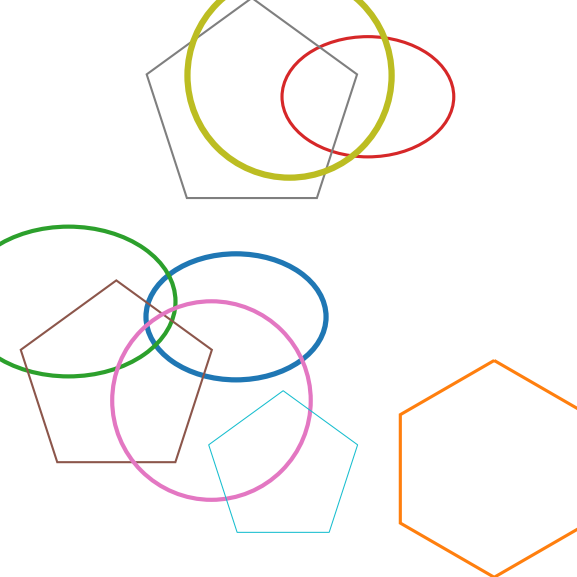[{"shape": "oval", "thickness": 2.5, "radius": 0.78, "center": [0.409, 0.45]}, {"shape": "hexagon", "thickness": 1.5, "radius": 0.94, "center": [0.856, 0.187]}, {"shape": "oval", "thickness": 2, "radius": 0.93, "center": [0.119, 0.477]}, {"shape": "oval", "thickness": 1.5, "radius": 0.74, "center": [0.637, 0.832]}, {"shape": "pentagon", "thickness": 1, "radius": 0.87, "center": [0.201, 0.34]}, {"shape": "circle", "thickness": 2, "radius": 0.86, "center": [0.366, 0.306]}, {"shape": "pentagon", "thickness": 1, "radius": 0.96, "center": [0.436, 0.811]}, {"shape": "circle", "thickness": 3, "radius": 0.88, "center": [0.501, 0.868]}, {"shape": "pentagon", "thickness": 0.5, "radius": 0.68, "center": [0.49, 0.187]}]